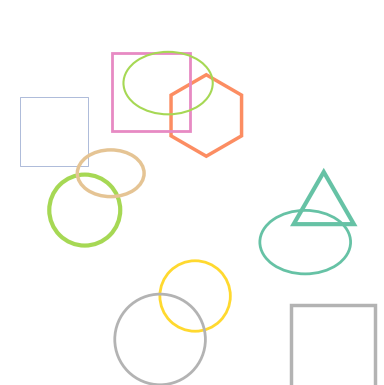[{"shape": "oval", "thickness": 2, "radius": 0.59, "center": [0.793, 0.371]}, {"shape": "triangle", "thickness": 3, "radius": 0.45, "center": [0.841, 0.463]}, {"shape": "hexagon", "thickness": 2.5, "radius": 0.53, "center": [0.536, 0.7]}, {"shape": "square", "thickness": 0.5, "radius": 0.45, "center": [0.14, 0.658]}, {"shape": "square", "thickness": 2, "radius": 0.51, "center": [0.393, 0.762]}, {"shape": "circle", "thickness": 3, "radius": 0.46, "center": [0.22, 0.454]}, {"shape": "oval", "thickness": 1.5, "radius": 0.58, "center": [0.437, 0.784]}, {"shape": "circle", "thickness": 2, "radius": 0.46, "center": [0.507, 0.231]}, {"shape": "oval", "thickness": 2.5, "radius": 0.43, "center": [0.288, 0.55]}, {"shape": "circle", "thickness": 2, "radius": 0.59, "center": [0.416, 0.118]}, {"shape": "square", "thickness": 2.5, "radius": 0.54, "center": [0.865, 0.1]}]